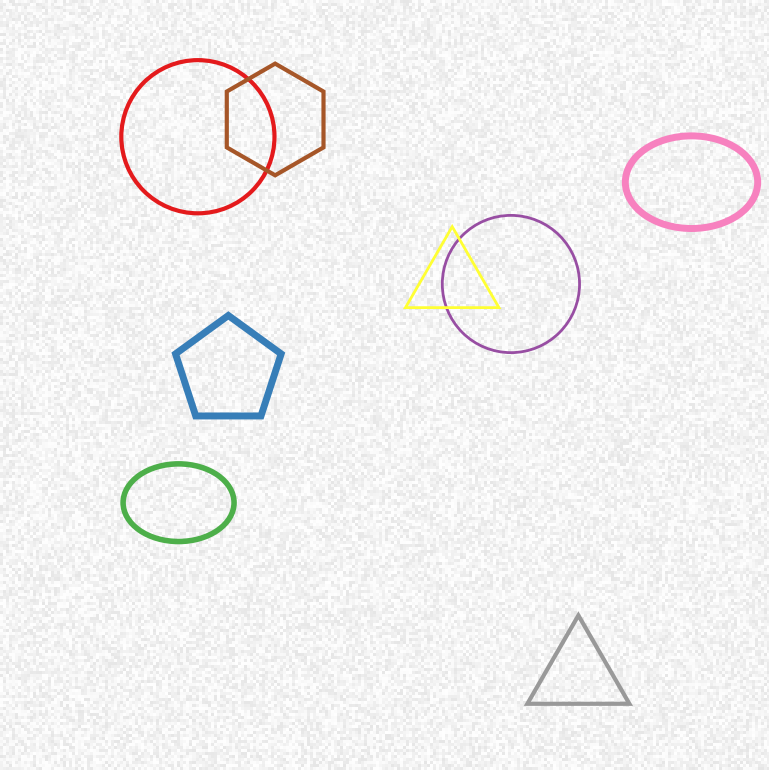[{"shape": "circle", "thickness": 1.5, "radius": 0.5, "center": [0.257, 0.822]}, {"shape": "pentagon", "thickness": 2.5, "radius": 0.36, "center": [0.297, 0.518]}, {"shape": "oval", "thickness": 2, "radius": 0.36, "center": [0.232, 0.347]}, {"shape": "circle", "thickness": 1, "radius": 0.45, "center": [0.664, 0.631]}, {"shape": "triangle", "thickness": 1, "radius": 0.35, "center": [0.587, 0.636]}, {"shape": "hexagon", "thickness": 1.5, "radius": 0.36, "center": [0.357, 0.845]}, {"shape": "oval", "thickness": 2.5, "radius": 0.43, "center": [0.898, 0.763]}, {"shape": "triangle", "thickness": 1.5, "radius": 0.38, "center": [0.751, 0.124]}]